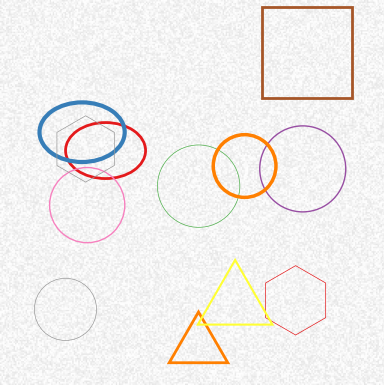[{"shape": "oval", "thickness": 2, "radius": 0.52, "center": [0.274, 0.609]}, {"shape": "hexagon", "thickness": 0.5, "radius": 0.45, "center": [0.768, 0.22]}, {"shape": "oval", "thickness": 3, "radius": 0.55, "center": [0.213, 0.657]}, {"shape": "circle", "thickness": 0.5, "radius": 0.53, "center": [0.516, 0.517]}, {"shape": "circle", "thickness": 1, "radius": 0.56, "center": [0.786, 0.561]}, {"shape": "triangle", "thickness": 2, "radius": 0.44, "center": [0.516, 0.102]}, {"shape": "circle", "thickness": 2.5, "radius": 0.41, "center": [0.635, 0.569]}, {"shape": "triangle", "thickness": 1.5, "radius": 0.56, "center": [0.611, 0.213]}, {"shape": "square", "thickness": 2, "radius": 0.59, "center": [0.797, 0.864]}, {"shape": "circle", "thickness": 1, "radius": 0.49, "center": [0.226, 0.467]}, {"shape": "circle", "thickness": 0.5, "radius": 0.4, "center": [0.17, 0.196]}, {"shape": "hexagon", "thickness": 0.5, "radius": 0.43, "center": [0.222, 0.613]}]